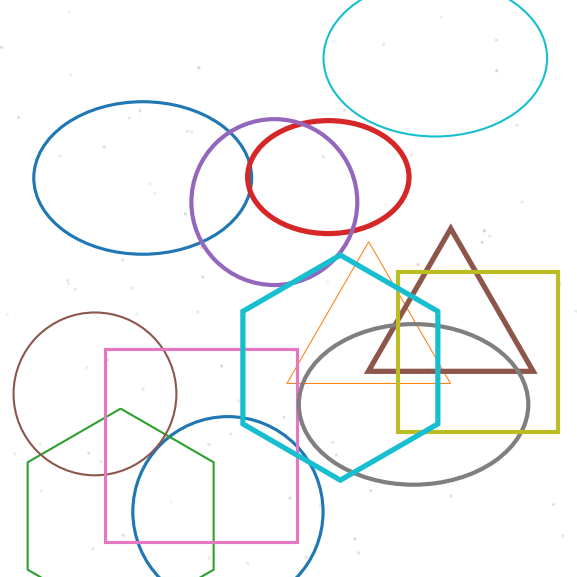[{"shape": "circle", "thickness": 1.5, "radius": 0.82, "center": [0.395, 0.113]}, {"shape": "oval", "thickness": 1.5, "radius": 0.94, "center": [0.247, 0.691]}, {"shape": "triangle", "thickness": 0.5, "radius": 0.82, "center": [0.638, 0.417]}, {"shape": "hexagon", "thickness": 1, "radius": 0.93, "center": [0.209, 0.106]}, {"shape": "oval", "thickness": 2.5, "radius": 0.7, "center": [0.569, 0.692]}, {"shape": "circle", "thickness": 2, "radius": 0.72, "center": [0.475, 0.649]}, {"shape": "triangle", "thickness": 2.5, "radius": 0.82, "center": [0.781, 0.439]}, {"shape": "circle", "thickness": 1, "radius": 0.7, "center": [0.164, 0.317]}, {"shape": "square", "thickness": 1.5, "radius": 0.83, "center": [0.348, 0.228]}, {"shape": "oval", "thickness": 2, "radius": 0.99, "center": [0.716, 0.299]}, {"shape": "square", "thickness": 2, "radius": 0.69, "center": [0.828, 0.389]}, {"shape": "oval", "thickness": 1, "radius": 0.97, "center": [0.754, 0.898]}, {"shape": "hexagon", "thickness": 2.5, "radius": 0.97, "center": [0.589, 0.363]}]